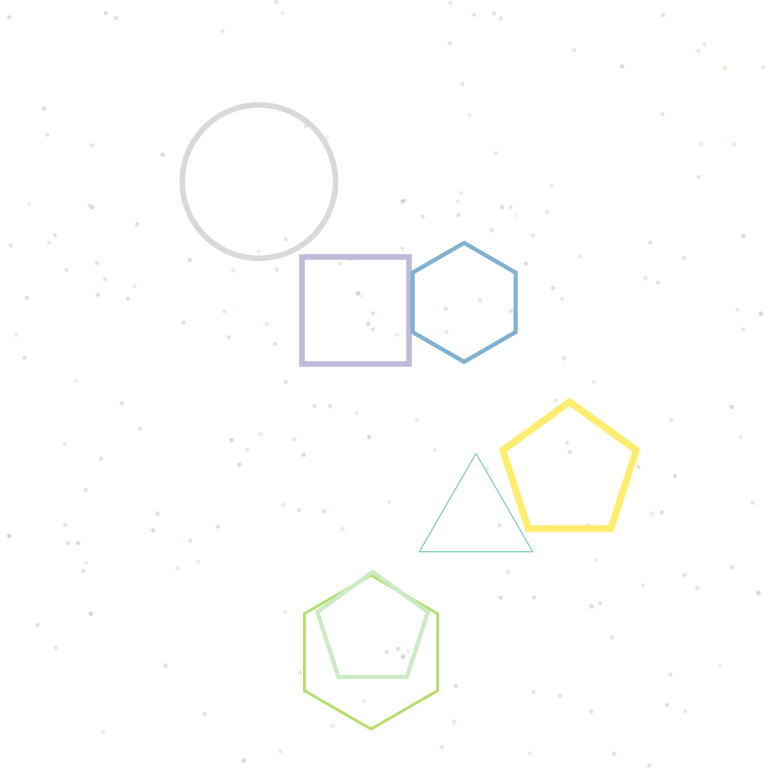[{"shape": "triangle", "thickness": 0.5, "radius": 0.43, "center": [0.618, 0.326]}, {"shape": "square", "thickness": 2, "radius": 0.35, "center": [0.462, 0.597]}, {"shape": "hexagon", "thickness": 1.5, "radius": 0.39, "center": [0.603, 0.607]}, {"shape": "hexagon", "thickness": 1, "radius": 0.5, "center": [0.482, 0.153]}, {"shape": "circle", "thickness": 2, "radius": 0.5, "center": [0.336, 0.764]}, {"shape": "pentagon", "thickness": 1.5, "radius": 0.38, "center": [0.484, 0.182]}, {"shape": "pentagon", "thickness": 2.5, "radius": 0.46, "center": [0.74, 0.387]}]